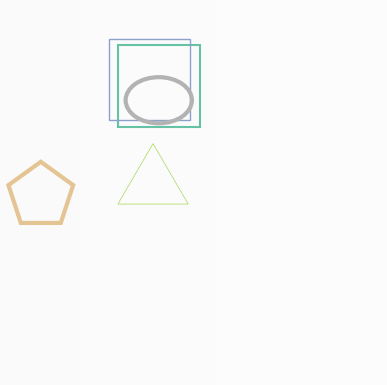[{"shape": "square", "thickness": 1.5, "radius": 0.53, "center": [0.411, 0.776]}, {"shape": "square", "thickness": 1, "radius": 0.52, "center": [0.385, 0.793]}, {"shape": "triangle", "thickness": 0.5, "radius": 0.52, "center": [0.395, 0.522]}, {"shape": "pentagon", "thickness": 3, "radius": 0.44, "center": [0.105, 0.492]}, {"shape": "oval", "thickness": 3, "radius": 0.43, "center": [0.41, 0.74]}]